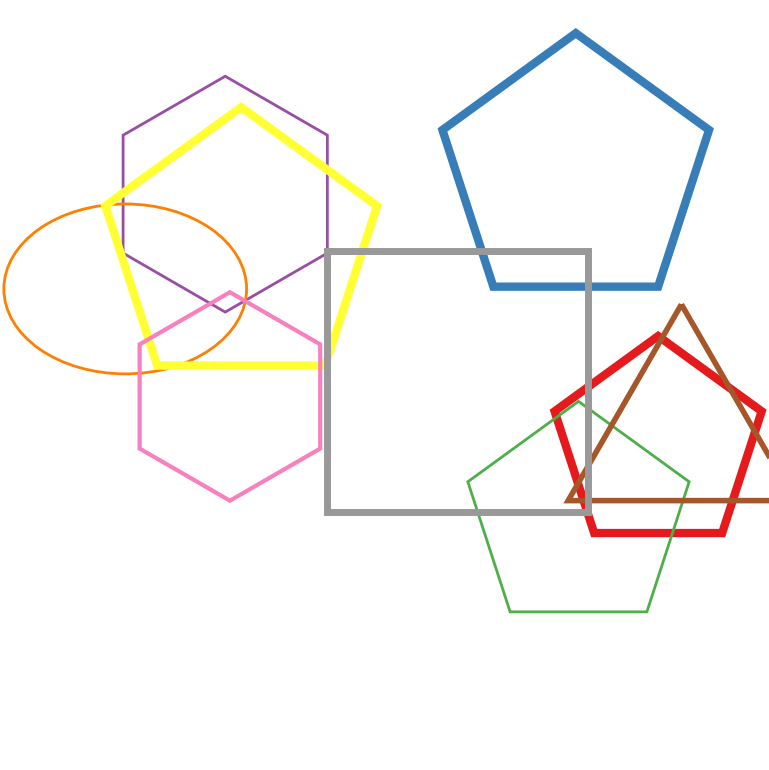[{"shape": "pentagon", "thickness": 3, "radius": 0.71, "center": [0.855, 0.422]}, {"shape": "pentagon", "thickness": 3, "radius": 0.91, "center": [0.748, 0.775]}, {"shape": "pentagon", "thickness": 1, "radius": 0.76, "center": [0.751, 0.328]}, {"shape": "hexagon", "thickness": 1, "radius": 0.77, "center": [0.292, 0.748]}, {"shape": "oval", "thickness": 1, "radius": 0.79, "center": [0.163, 0.625]}, {"shape": "pentagon", "thickness": 3, "radius": 0.93, "center": [0.313, 0.675]}, {"shape": "triangle", "thickness": 2, "radius": 0.85, "center": [0.885, 0.435]}, {"shape": "hexagon", "thickness": 1.5, "radius": 0.68, "center": [0.299, 0.485]}, {"shape": "square", "thickness": 2.5, "radius": 0.85, "center": [0.594, 0.504]}]